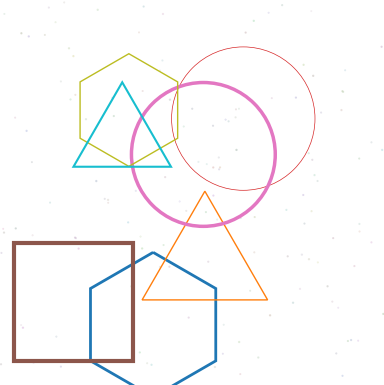[{"shape": "hexagon", "thickness": 2, "radius": 0.94, "center": [0.398, 0.157]}, {"shape": "triangle", "thickness": 1, "radius": 0.94, "center": [0.532, 0.315]}, {"shape": "circle", "thickness": 0.5, "radius": 0.93, "center": [0.632, 0.692]}, {"shape": "square", "thickness": 3, "radius": 0.77, "center": [0.191, 0.215]}, {"shape": "circle", "thickness": 2.5, "radius": 0.93, "center": [0.528, 0.599]}, {"shape": "hexagon", "thickness": 1, "radius": 0.73, "center": [0.335, 0.714]}, {"shape": "triangle", "thickness": 1.5, "radius": 0.73, "center": [0.317, 0.64]}]